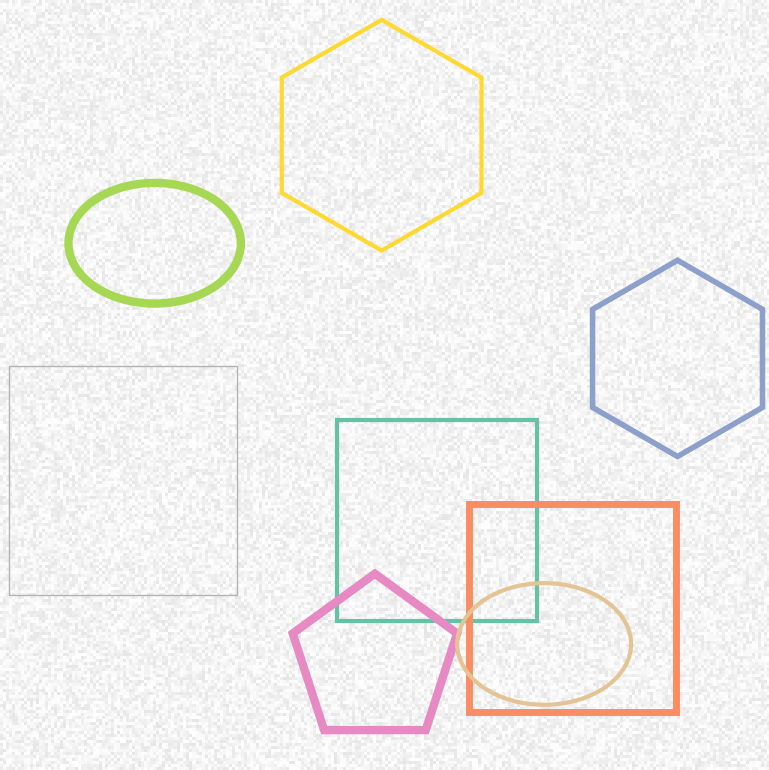[{"shape": "square", "thickness": 1.5, "radius": 0.65, "center": [0.568, 0.324]}, {"shape": "square", "thickness": 2.5, "radius": 0.67, "center": [0.744, 0.21]}, {"shape": "hexagon", "thickness": 2, "radius": 0.64, "center": [0.88, 0.535]}, {"shape": "pentagon", "thickness": 3, "radius": 0.56, "center": [0.487, 0.143]}, {"shape": "oval", "thickness": 3, "radius": 0.56, "center": [0.201, 0.684]}, {"shape": "hexagon", "thickness": 1.5, "radius": 0.75, "center": [0.496, 0.824]}, {"shape": "oval", "thickness": 1.5, "radius": 0.56, "center": [0.707, 0.164]}, {"shape": "square", "thickness": 0.5, "radius": 0.74, "center": [0.159, 0.376]}]